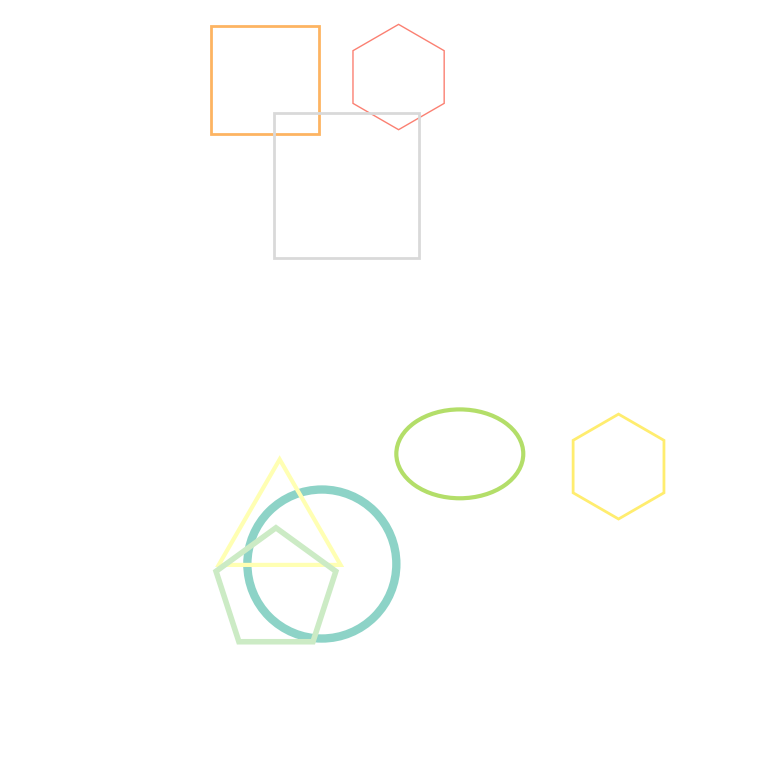[{"shape": "circle", "thickness": 3, "radius": 0.48, "center": [0.418, 0.268]}, {"shape": "triangle", "thickness": 1.5, "radius": 0.46, "center": [0.363, 0.312]}, {"shape": "hexagon", "thickness": 0.5, "radius": 0.34, "center": [0.518, 0.9]}, {"shape": "square", "thickness": 1, "radius": 0.35, "center": [0.344, 0.897]}, {"shape": "oval", "thickness": 1.5, "radius": 0.41, "center": [0.597, 0.411]}, {"shape": "square", "thickness": 1, "radius": 0.47, "center": [0.45, 0.759]}, {"shape": "pentagon", "thickness": 2, "radius": 0.41, "center": [0.358, 0.233]}, {"shape": "hexagon", "thickness": 1, "radius": 0.34, "center": [0.803, 0.394]}]